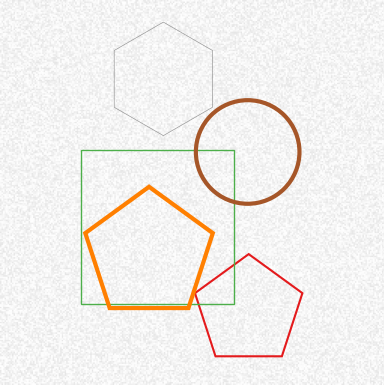[{"shape": "pentagon", "thickness": 1.5, "radius": 0.73, "center": [0.646, 0.193]}, {"shape": "square", "thickness": 1, "radius": 1.0, "center": [0.409, 0.411]}, {"shape": "pentagon", "thickness": 3, "radius": 0.87, "center": [0.387, 0.341]}, {"shape": "circle", "thickness": 3, "radius": 0.67, "center": [0.643, 0.605]}, {"shape": "hexagon", "thickness": 0.5, "radius": 0.74, "center": [0.424, 0.795]}]